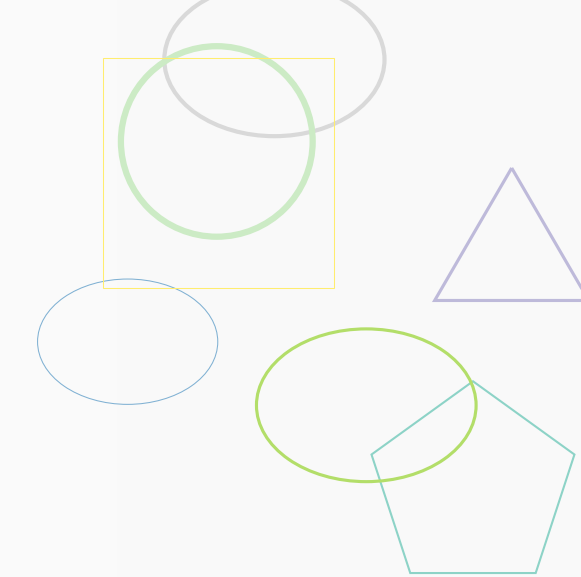[{"shape": "pentagon", "thickness": 1, "radius": 0.92, "center": [0.814, 0.155]}, {"shape": "triangle", "thickness": 1.5, "radius": 0.76, "center": [0.88, 0.555]}, {"shape": "oval", "thickness": 0.5, "radius": 0.78, "center": [0.22, 0.407]}, {"shape": "oval", "thickness": 1.5, "radius": 0.94, "center": [0.63, 0.297]}, {"shape": "oval", "thickness": 2, "radius": 0.95, "center": [0.472, 0.896]}, {"shape": "circle", "thickness": 3, "radius": 0.82, "center": [0.373, 0.754]}, {"shape": "square", "thickness": 0.5, "radius": 1.0, "center": [0.376, 0.7]}]